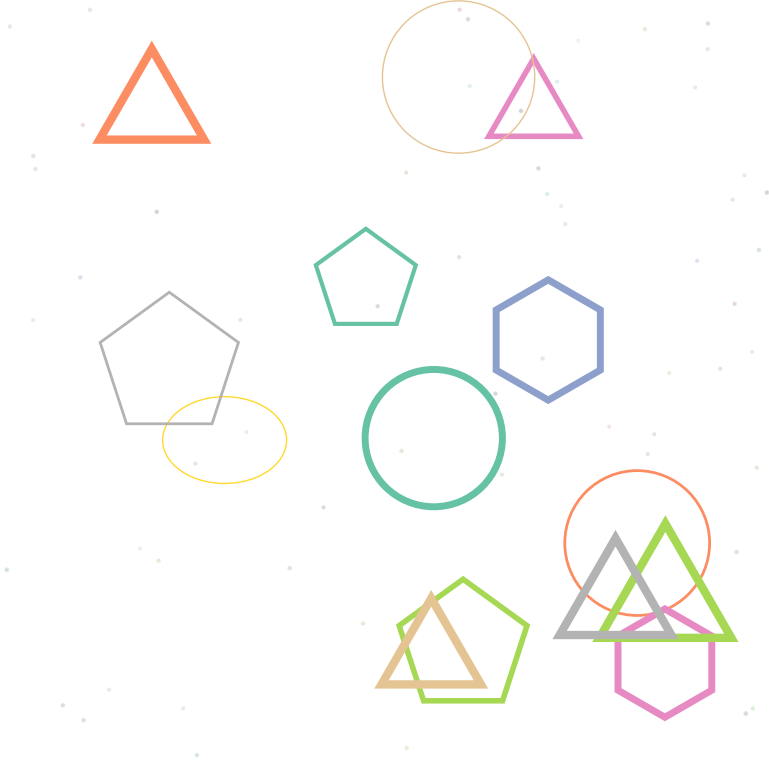[{"shape": "pentagon", "thickness": 1.5, "radius": 0.34, "center": [0.475, 0.635]}, {"shape": "circle", "thickness": 2.5, "radius": 0.45, "center": [0.563, 0.431]}, {"shape": "triangle", "thickness": 3, "radius": 0.39, "center": [0.197, 0.858]}, {"shape": "circle", "thickness": 1, "radius": 0.47, "center": [0.828, 0.295]}, {"shape": "hexagon", "thickness": 2.5, "radius": 0.39, "center": [0.712, 0.558]}, {"shape": "triangle", "thickness": 2, "radius": 0.34, "center": [0.693, 0.857]}, {"shape": "hexagon", "thickness": 2.5, "radius": 0.35, "center": [0.863, 0.139]}, {"shape": "pentagon", "thickness": 2, "radius": 0.44, "center": [0.601, 0.16]}, {"shape": "triangle", "thickness": 3, "radius": 0.49, "center": [0.864, 0.221]}, {"shape": "oval", "thickness": 0.5, "radius": 0.4, "center": [0.292, 0.428]}, {"shape": "circle", "thickness": 0.5, "radius": 0.49, "center": [0.596, 0.9]}, {"shape": "triangle", "thickness": 3, "radius": 0.37, "center": [0.56, 0.148]}, {"shape": "triangle", "thickness": 3, "radius": 0.42, "center": [0.799, 0.217]}, {"shape": "pentagon", "thickness": 1, "radius": 0.47, "center": [0.22, 0.526]}]